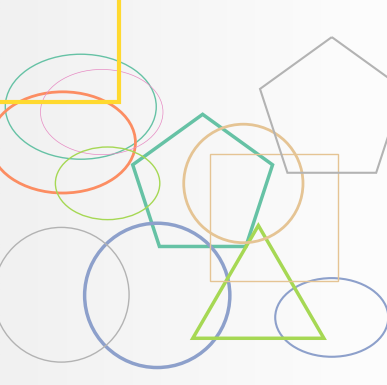[{"shape": "oval", "thickness": 1, "radius": 0.97, "center": [0.208, 0.723]}, {"shape": "pentagon", "thickness": 2.5, "radius": 0.95, "center": [0.523, 0.513]}, {"shape": "oval", "thickness": 2, "radius": 0.94, "center": [0.162, 0.63]}, {"shape": "oval", "thickness": 1.5, "radius": 0.73, "center": [0.856, 0.175]}, {"shape": "circle", "thickness": 2.5, "radius": 0.94, "center": [0.406, 0.233]}, {"shape": "oval", "thickness": 0.5, "radius": 0.79, "center": [0.263, 0.709]}, {"shape": "triangle", "thickness": 2.5, "radius": 0.98, "center": [0.667, 0.219]}, {"shape": "oval", "thickness": 1, "radius": 0.67, "center": [0.278, 0.524]}, {"shape": "square", "thickness": 3, "radius": 0.81, "center": [0.144, 0.898]}, {"shape": "square", "thickness": 1, "radius": 0.83, "center": [0.707, 0.435]}, {"shape": "circle", "thickness": 2, "radius": 0.77, "center": [0.628, 0.523]}, {"shape": "pentagon", "thickness": 1.5, "radius": 0.97, "center": [0.856, 0.709]}, {"shape": "circle", "thickness": 1, "radius": 0.87, "center": [0.158, 0.234]}]